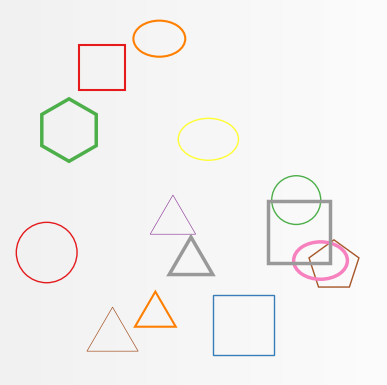[{"shape": "circle", "thickness": 1, "radius": 0.39, "center": [0.12, 0.344]}, {"shape": "square", "thickness": 1.5, "radius": 0.29, "center": [0.264, 0.824]}, {"shape": "square", "thickness": 1, "radius": 0.39, "center": [0.628, 0.155]}, {"shape": "hexagon", "thickness": 2.5, "radius": 0.41, "center": [0.178, 0.662]}, {"shape": "circle", "thickness": 1, "radius": 0.32, "center": [0.764, 0.48]}, {"shape": "triangle", "thickness": 0.5, "radius": 0.34, "center": [0.446, 0.426]}, {"shape": "triangle", "thickness": 1.5, "radius": 0.3, "center": [0.401, 0.182]}, {"shape": "oval", "thickness": 1.5, "radius": 0.33, "center": [0.411, 0.9]}, {"shape": "oval", "thickness": 1, "radius": 0.39, "center": [0.538, 0.638]}, {"shape": "triangle", "thickness": 0.5, "radius": 0.38, "center": [0.29, 0.126]}, {"shape": "pentagon", "thickness": 1, "radius": 0.34, "center": [0.862, 0.309]}, {"shape": "oval", "thickness": 2.5, "radius": 0.35, "center": [0.827, 0.323]}, {"shape": "square", "thickness": 2.5, "radius": 0.4, "center": [0.771, 0.397]}, {"shape": "triangle", "thickness": 2.5, "radius": 0.32, "center": [0.493, 0.319]}]